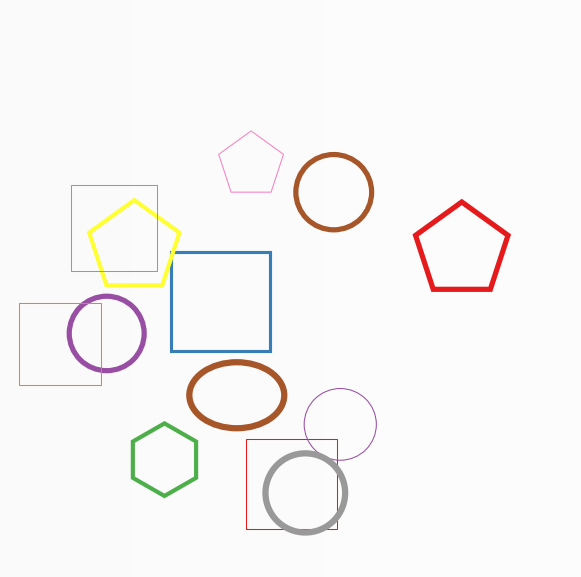[{"shape": "square", "thickness": 0.5, "radius": 0.39, "center": [0.501, 0.161]}, {"shape": "pentagon", "thickness": 2.5, "radius": 0.42, "center": [0.794, 0.566]}, {"shape": "square", "thickness": 1.5, "radius": 0.43, "center": [0.379, 0.478]}, {"shape": "hexagon", "thickness": 2, "radius": 0.31, "center": [0.283, 0.203]}, {"shape": "circle", "thickness": 2.5, "radius": 0.32, "center": [0.184, 0.422]}, {"shape": "circle", "thickness": 0.5, "radius": 0.31, "center": [0.585, 0.264]}, {"shape": "square", "thickness": 0.5, "radius": 0.35, "center": [0.103, 0.404]}, {"shape": "pentagon", "thickness": 2, "radius": 0.41, "center": [0.231, 0.571]}, {"shape": "oval", "thickness": 3, "radius": 0.41, "center": [0.407, 0.315]}, {"shape": "circle", "thickness": 2.5, "radius": 0.33, "center": [0.574, 0.666]}, {"shape": "pentagon", "thickness": 0.5, "radius": 0.29, "center": [0.432, 0.714]}, {"shape": "square", "thickness": 0.5, "radius": 0.37, "center": [0.196, 0.604]}, {"shape": "circle", "thickness": 3, "radius": 0.34, "center": [0.525, 0.146]}]